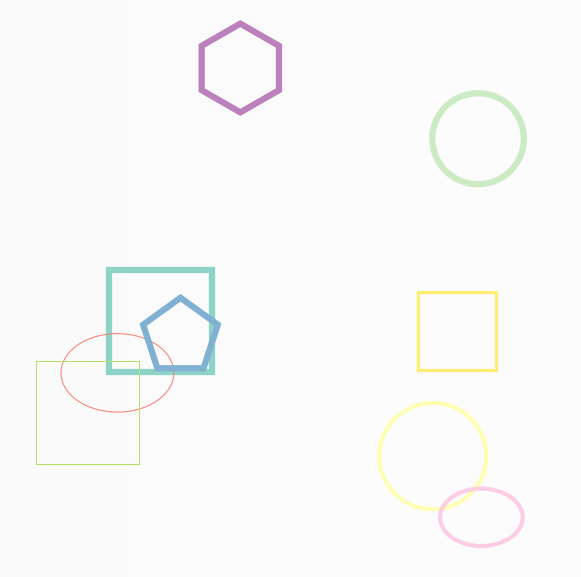[{"shape": "square", "thickness": 3, "radius": 0.44, "center": [0.276, 0.443]}, {"shape": "circle", "thickness": 2, "radius": 0.46, "center": [0.745, 0.209]}, {"shape": "oval", "thickness": 0.5, "radius": 0.49, "center": [0.202, 0.353]}, {"shape": "pentagon", "thickness": 3, "radius": 0.34, "center": [0.31, 0.416]}, {"shape": "square", "thickness": 0.5, "radius": 0.44, "center": [0.15, 0.285]}, {"shape": "oval", "thickness": 2, "radius": 0.36, "center": [0.828, 0.103]}, {"shape": "hexagon", "thickness": 3, "radius": 0.38, "center": [0.413, 0.881]}, {"shape": "circle", "thickness": 3, "radius": 0.39, "center": [0.822, 0.759]}, {"shape": "square", "thickness": 1.5, "radius": 0.34, "center": [0.786, 0.426]}]